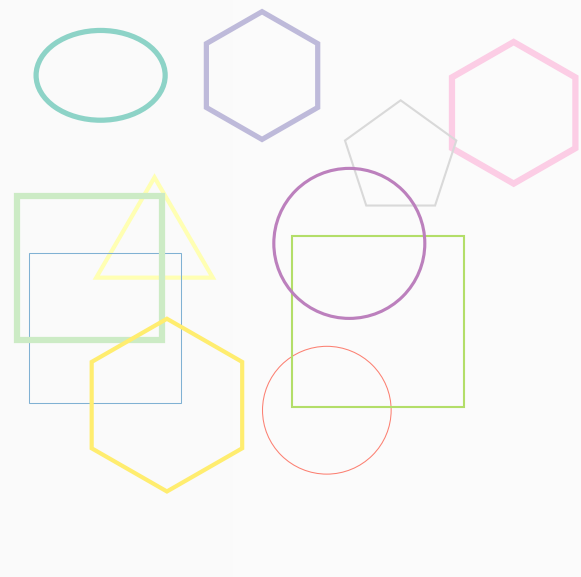[{"shape": "oval", "thickness": 2.5, "radius": 0.56, "center": [0.173, 0.869]}, {"shape": "triangle", "thickness": 2, "radius": 0.58, "center": [0.266, 0.576]}, {"shape": "hexagon", "thickness": 2.5, "radius": 0.55, "center": [0.451, 0.868]}, {"shape": "circle", "thickness": 0.5, "radius": 0.55, "center": [0.562, 0.289]}, {"shape": "square", "thickness": 0.5, "radius": 0.65, "center": [0.181, 0.431]}, {"shape": "square", "thickness": 1, "radius": 0.74, "center": [0.651, 0.443]}, {"shape": "hexagon", "thickness": 3, "radius": 0.61, "center": [0.884, 0.804]}, {"shape": "pentagon", "thickness": 1, "radius": 0.5, "center": [0.689, 0.725]}, {"shape": "circle", "thickness": 1.5, "radius": 0.65, "center": [0.601, 0.578]}, {"shape": "square", "thickness": 3, "radius": 0.62, "center": [0.154, 0.535]}, {"shape": "hexagon", "thickness": 2, "radius": 0.75, "center": [0.287, 0.298]}]